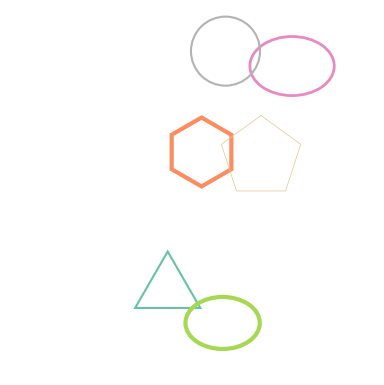[{"shape": "triangle", "thickness": 1.5, "radius": 0.49, "center": [0.436, 0.249]}, {"shape": "hexagon", "thickness": 3, "radius": 0.45, "center": [0.523, 0.605]}, {"shape": "oval", "thickness": 2, "radius": 0.55, "center": [0.759, 0.828]}, {"shape": "oval", "thickness": 3, "radius": 0.48, "center": [0.578, 0.161]}, {"shape": "pentagon", "thickness": 0.5, "radius": 0.54, "center": [0.678, 0.592]}, {"shape": "circle", "thickness": 1.5, "radius": 0.45, "center": [0.586, 0.867]}]